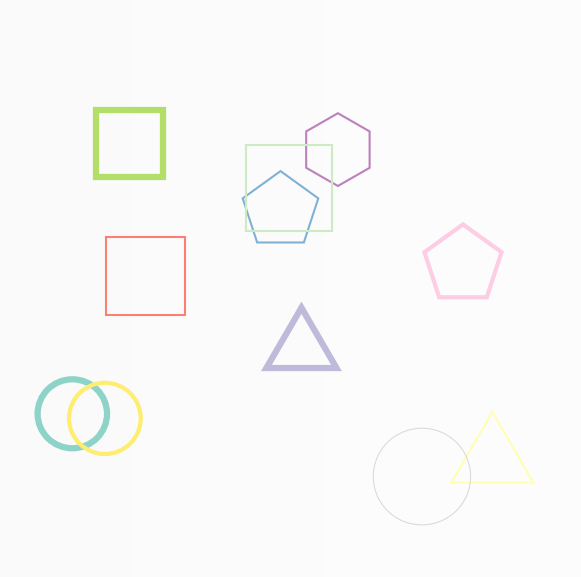[{"shape": "circle", "thickness": 3, "radius": 0.3, "center": [0.124, 0.283]}, {"shape": "triangle", "thickness": 1, "radius": 0.41, "center": [0.847, 0.204]}, {"shape": "triangle", "thickness": 3, "radius": 0.35, "center": [0.519, 0.397]}, {"shape": "square", "thickness": 1, "radius": 0.34, "center": [0.251, 0.521]}, {"shape": "pentagon", "thickness": 1, "radius": 0.34, "center": [0.483, 0.635]}, {"shape": "square", "thickness": 3, "radius": 0.29, "center": [0.223, 0.75]}, {"shape": "pentagon", "thickness": 2, "radius": 0.35, "center": [0.797, 0.541]}, {"shape": "circle", "thickness": 0.5, "radius": 0.42, "center": [0.726, 0.174]}, {"shape": "hexagon", "thickness": 1, "radius": 0.32, "center": [0.581, 0.74]}, {"shape": "square", "thickness": 1, "radius": 0.37, "center": [0.497, 0.674]}, {"shape": "circle", "thickness": 2, "radius": 0.31, "center": [0.18, 0.275]}]